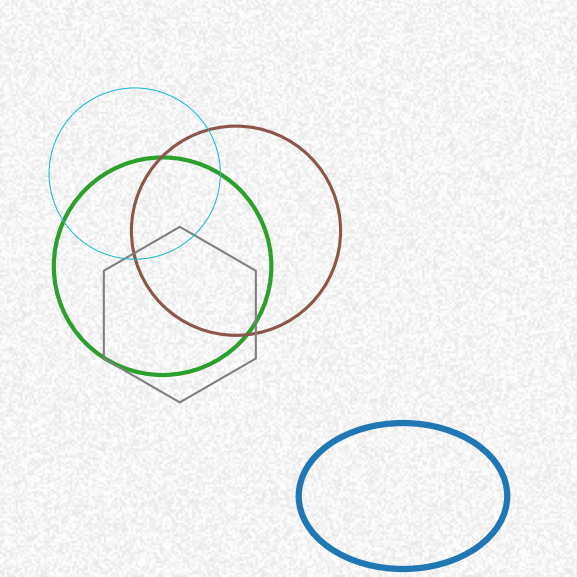[{"shape": "oval", "thickness": 3, "radius": 0.9, "center": [0.698, 0.14]}, {"shape": "circle", "thickness": 2, "radius": 0.94, "center": [0.282, 0.538]}, {"shape": "circle", "thickness": 1.5, "radius": 0.91, "center": [0.409, 0.6]}, {"shape": "hexagon", "thickness": 1, "radius": 0.76, "center": [0.311, 0.454]}, {"shape": "circle", "thickness": 0.5, "radius": 0.74, "center": [0.233, 0.699]}]